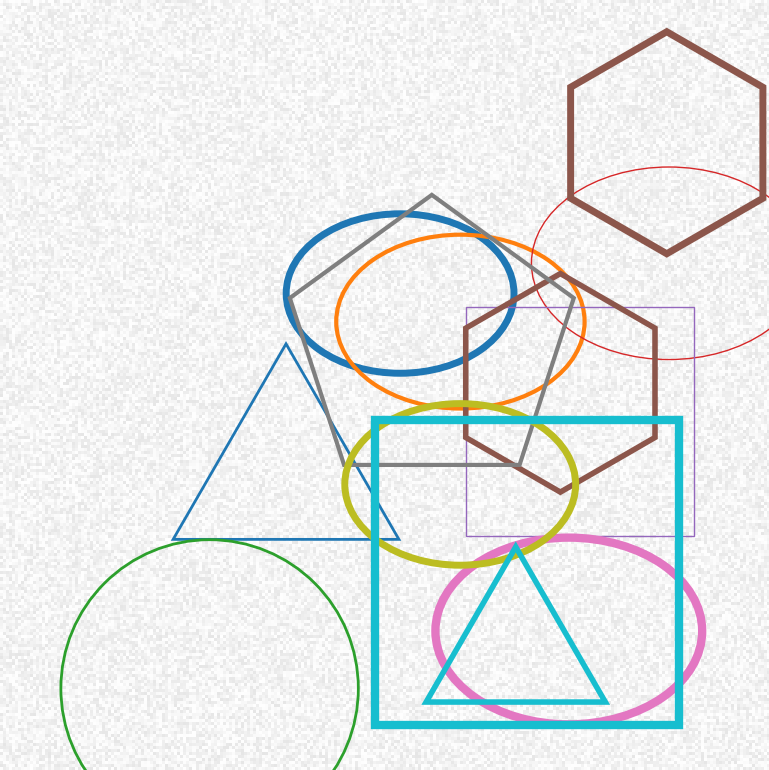[{"shape": "oval", "thickness": 2.5, "radius": 0.74, "center": [0.52, 0.619]}, {"shape": "triangle", "thickness": 1, "radius": 0.85, "center": [0.371, 0.384]}, {"shape": "oval", "thickness": 1.5, "radius": 0.81, "center": [0.598, 0.582]}, {"shape": "circle", "thickness": 1, "radius": 0.97, "center": [0.272, 0.106]}, {"shape": "oval", "thickness": 0.5, "radius": 0.89, "center": [0.869, 0.658]}, {"shape": "square", "thickness": 0.5, "radius": 0.74, "center": [0.753, 0.453]}, {"shape": "hexagon", "thickness": 2.5, "radius": 0.72, "center": [0.866, 0.815]}, {"shape": "hexagon", "thickness": 2, "radius": 0.71, "center": [0.728, 0.503]}, {"shape": "oval", "thickness": 3, "radius": 0.87, "center": [0.739, 0.181]}, {"shape": "pentagon", "thickness": 1.5, "radius": 0.97, "center": [0.561, 0.553]}, {"shape": "oval", "thickness": 2.5, "radius": 0.75, "center": [0.598, 0.371]}, {"shape": "triangle", "thickness": 2, "radius": 0.67, "center": [0.67, 0.155]}, {"shape": "square", "thickness": 3, "radius": 0.99, "center": [0.684, 0.256]}]